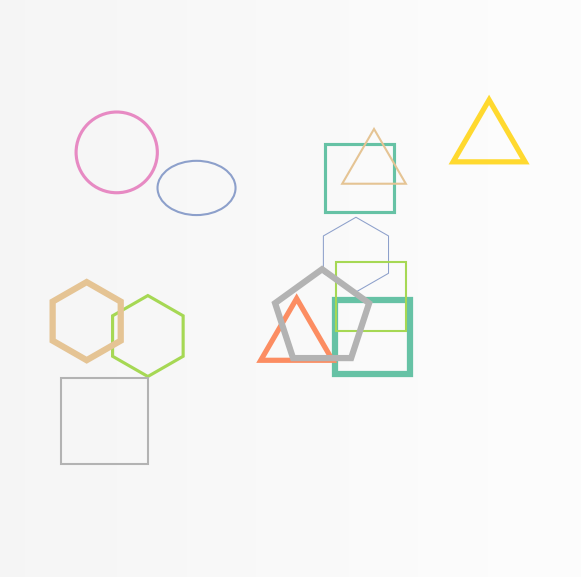[{"shape": "square", "thickness": 1.5, "radius": 0.29, "center": [0.619, 0.691]}, {"shape": "square", "thickness": 3, "radius": 0.32, "center": [0.641, 0.416]}, {"shape": "triangle", "thickness": 2.5, "radius": 0.36, "center": [0.51, 0.411]}, {"shape": "hexagon", "thickness": 0.5, "radius": 0.32, "center": [0.612, 0.558]}, {"shape": "oval", "thickness": 1, "radius": 0.34, "center": [0.338, 0.674]}, {"shape": "circle", "thickness": 1.5, "radius": 0.35, "center": [0.201, 0.735]}, {"shape": "hexagon", "thickness": 1.5, "radius": 0.35, "center": [0.254, 0.417]}, {"shape": "square", "thickness": 1, "radius": 0.3, "center": [0.639, 0.486]}, {"shape": "triangle", "thickness": 2.5, "radius": 0.36, "center": [0.841, 0.755]}, {"shape": "triangle", "thickness": 1, "radius": 0.32, "center": [0.643, 0.713]}, {"shape": "hexagon", "thickness": 3, "radius": 0.34, "center": [0.149, 0.443]}, {"shape": "square", "thickness": 1, "radius": 0.37, "center": [0.18, 0.27]}, {"shape": "pentagon", "thickness": 3, "radius": 0.43, "center": [0.554, 0.448]}]